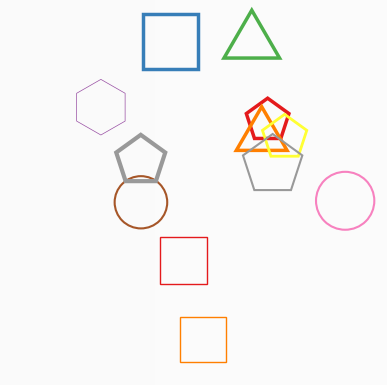[{"shape": "pentagon", "thickness": 2.5, "radius": 0.29, "center": [0.691, 0.687]}, {"shape": "square", "thickness": 1, "radius": 0.3, "center": [0.474, 0.324]}, {"shape": "square", "thickness": 2.5, "radius": 0.36, "center": [0.439, 0.893]}, {"shape": "triangle", "thickness": 2.5, "radius": 0.41, "center": [0.65, 0.891]}, {"shape": "hexagon", "thickness": 0.5, "radius": 0.36, "center": [0.26, 0.722]}, {"shape": "square", "thickness": 1, "radius": 0.3, "center": [0.523, 0.118]}, {"shape": "triangle", "thickness": 2.5, "radius": 0.38, "center": [0.675, 0.647]}, {"shape": "pentagon", "thickness": 2, "radius": 0.3, "center": [0.735, 0.643]}, {"shape": "circle", "thickness": 1.5, "radius": 0.34, "center": [0.364, 0.475]}, {"shape": "circle", "thickness": 1.5, "radius": 0.38, "center": [0.891, 0.478]}, {"shape": "pentagon", "thickness": 3, "radius": 0.33, "center": [0.363, 0.583]}, {"shape": "pentagon", "thickness": 1.5, "radius": 0.4, "center": [0.704, 0.571]}]